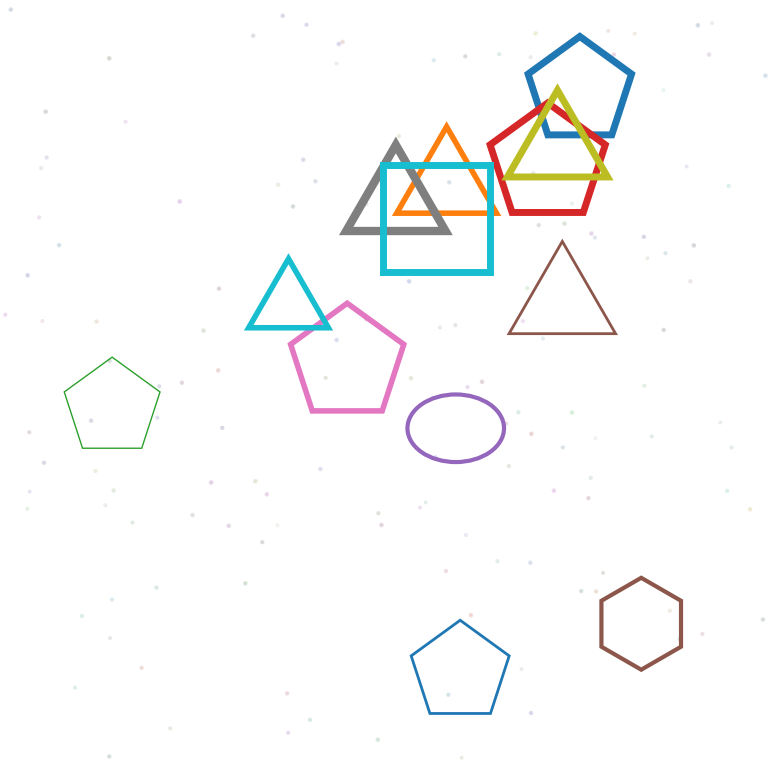[{"shape": "pentagon", "thickness": 2.5, "radius": 0.35, "center": [0.753, 0.882]}, {"shape": "pentagon", "thickness": 1, "radius": 0.33, "center": [0.598, 0.128]}, {"shape": "triangle", "thickness": 2, "radius": 0.37, "center": [0.58, 0.761]}, {"shape": "pentagon", "thickness": 0.5, "radius": 0.33, "center": [0.146, 0.471]}, {"shape": "pentagon", "thickness": 2.5, "radius": 0.39, "center": [0.711, 0.788]}, {"shape": "oval", "thickness": 1.5, "radius": 0.31, "center": [0.592, 0.444]}, {"shape": "triangle", "thickness": 1, "radius": 0.4, "center": [0.73, 0.607]}, {"shape": "hexagon", "thickness": 1.5, "radius": 0.3, "center": [0.833, 0.19]}, {"shape": "pentagon", "thickness": 2, "radius": 0.39, "center": [0.451, 0.529]}, {"shape": "triangle", "thickness": 3, "radius": 0.37, "center": [0.514, 0.737]}, {"shape": "triangle", "thickness": 2.5, "radius": 0.38, "center": [0.724, 0.808]}, {"shape": "square", "thickness": 2.5, "radius": 0.35, "center": [0.567, 0.716]}, {"shape": "triangle", "thickness": 2, "radius": 0.3, "center": [0.375, 0.604]}]